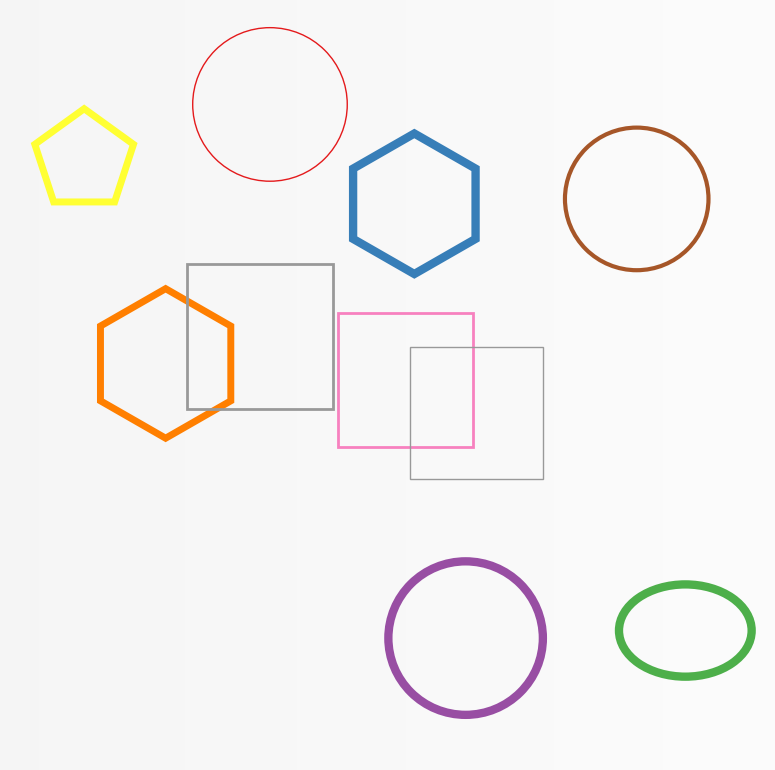[{"shape": "circle", "thickness": 0.5, "radius": 0.5, "center": [0.348, 0.864]}, {"shape": "hexagon", "thickness": 3, "radius": 0.46, "center": [0.535, 0.735]}, {"shape": "oval", "thickness": 3, "radius": 0.43, "center": [0.884, 0.181]}, {"shape": "circle", "thickness": 3, "radius": 0.5, "center": [0.601, 0.171]}, {"shape": "hexagon", "thickness": 2.5, "radius": 0.49, "center": [0.214, 0.528]}, {"shape": "pentagon", "thickness": 2.5, "radius": 0.33, "center": [0.109, 0.792]}, {"shape": "circle", "thickness": 1.5, "radius": 0.46, "center": [0.822, 0.742]}, {"shape": "square", "thickness": 1, "radius": 0.44, "center": [0.523, 0.507]}, {"shape": "square", "thickness": 0.5, "radius": 0.43, "center": [0.615, 0.464]}, {"shape": "square", "thickness": 1, "radius": 0.47, "center": [0.335, 0.563]}]